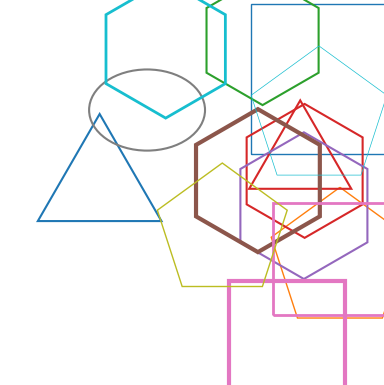[{"shape": "square", "thickness": 1, "radius": 0.98, "center": [0.846, 0.795]}, {"shape": "triangle", "thickness": 1.5, "radius": 0.93, "center": [0.259, 0.518]}, {"shape": "pentagon", "thickness": 1, "radius": 0.94, "center": [0.883, 0.326]}, {"shape": "hexagon", "thickness": 1.5, "radius": 0.84, "center": [0.682, 0.895]}, {"shape": "hexagon", "thickness": 1.5, "radius": 0.87, "center": [0.791, 0.556]}, {"shape": "triangle", "thickness": 1.5, "radius": 0.77, "center": [0.78, 0.586]}, {"shape": "hexagon", "thickness": 1.5, "radius": 0.95, "center": [0.789, 0.466]}, {"shape": "hexagon", "thickness": 3, "radius": 0.93, "center": [0.67, 0.531]}, {"shape": "square", "thickness": 2, "radius": 0.73, "center": [0.856, 0.327]}, {"shape": "square", "thickness": 3, "radius": 0.75, "center": [0.746, 0.12]}, {"shape": "oval", "thickness": 1.5, "radius": 0.75, "center": [0.382, 0.714]}, {"shape": "pentagon", "thickness": 1, "radius": 0.89, "center": [0.577, 0.399]}, {"shape": "hexagon", "thickness": 2, "radius": 0.9, "center": [0.43, 0.872]}, {"shape": "pentagon", "thickness": 0.5, "radius": 0.93, "center": [0.829, 0.695]}]